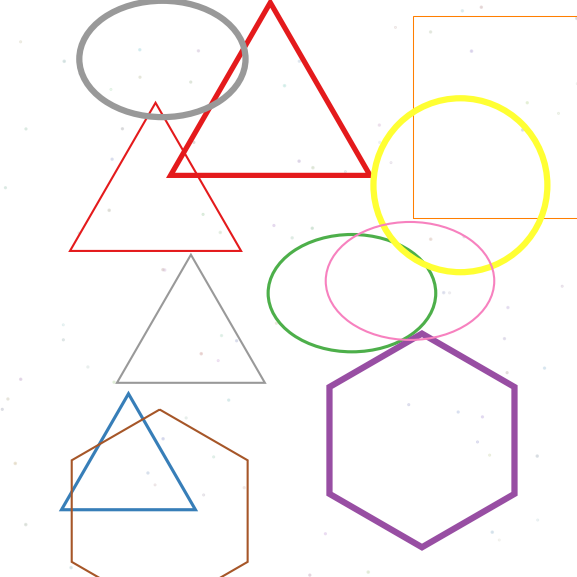[{"shape": "triangle", "thickness": 1, "radius": 0.86, "center": [0.269, 0.65]}, {"shape": "triangle", "thickness": 2.5, "radius": 1.0, "center": [0.468, 0.795]}, {"shape": "triangle", "thickness": 1.5, "radius": 0.67, "center": [0.222, 0.183]}, {"shape": "oval", "thickness": 1.5, "radius": 0.73, "center": [0.609, 0.492]}, {"shape": "hexagon", "thickness": 3, "radius": 0.92, "center": [0.731, 0.236]}, {"shape": "square", "thickness": 0.5, "radius": 0.87, "center": [0.889, 0.797]}, {"shape": "circle", "thickness": 3, "radius": 0.75, "center": [0.797, 0.678]}, {"shape": "hexagon", "thickness": 1, "radius": 0.88, "center": [0.276, 0.114]}, {"shape": "oval", "thickness": 1, "radius": 0.73, "center": [0.71, 0.513]}, {"shape": "triangle", "thickness": 1, "radius": 0.74, "center": [0.331, 0.41]}, {"shape": "oval", "thickness": 3, "radius": 0.72, "center": [0.281, 0.897]}]